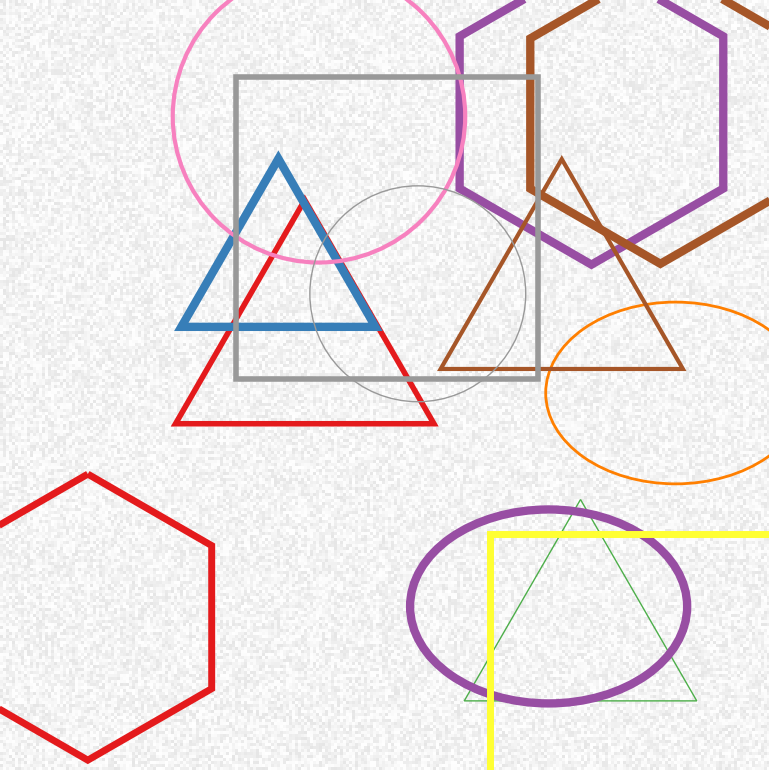[{"shape": "triangle", "thickness": 2, "radius": 0.97, "center": [0.396, 0.547]}, {"shape": "hexagon", "thickness": 2.5, "radius": 0.93, "center": [0.114, 0.199]}, {"shape": "triangle", "thickness": 3, "radius": 0.73, "center": [0.362, 0.648]}, {"shape": "triangle", "thickness": 0.5, "radius": 0.87, "center": [0.754, 0.177]}, {"shape": "hexagon", "thickness": 3, "radius": 0.99, "center": [0.768, 0.854]}, {"shape": "oval", "thickness": 3, "radius": 0.9, "center": [0.712, 0.212]}, {"shape": "oval", "thickness": 1, "radius": 0.84, "center": [0.877, 0.49]}, {"shape": "square", "thickness": 2.5, "radius": 0.96, "center": [0.828, 0.114]}, {"shape": "hexagon", "thickness": 3, "radius": 0.98, "center": [0.858, 0.853]}, {"shape": "triangle", "thickness": 1.5, "radius": 0.91, "center": [0.73, 0.612]}, {"shape": "circle", "thickness": 1.5, "radius": 0.95, "center": [0.414, 0.849]}, {"shape": "circle", "thickness": 0.5, "radius": 0.7, "center": [0.543, 0.618]}, {"shape": "square", "thickness": 2, "radius": 0.98, "center": [0.502, 0.704]}]